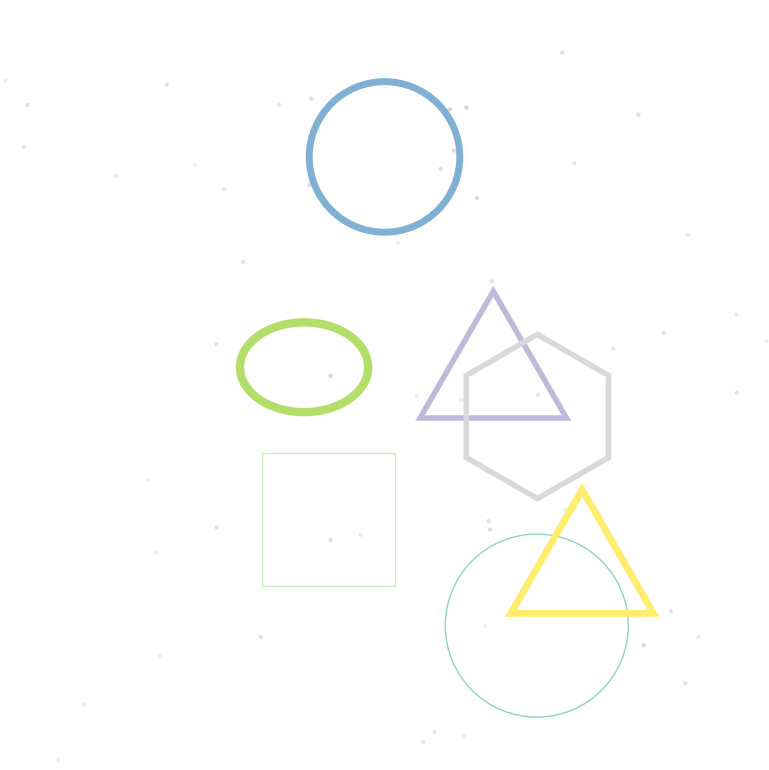[{"shape": "circle", "thickness": 0.5, "radius": 0.59, "center": [0.697, 0.188]}, {"shape": "triangle", "thickness": 2, "radius": 0.55, "center": [0.641, 0.512]}, {"shape": "circle", "thickness": 2.5, "radius": 0.49, "center": [0.499, 0.796]}, {"shape": "oval", "thickness": 3, "radius": 0.42, "center": [0.395, 0.523]}, {"shape": "hexagon", "thickness": 2, "radius": 0.53, "center": [0.698, 0.459]}, {"shape": "square", "thickness": 0.5, "radius": 0.43, "center": [0.427, 0.326]}, {"shape": "triangle", "thickness": 2.5, "radius": 0.54, "center": [0.756, 0.257]}]